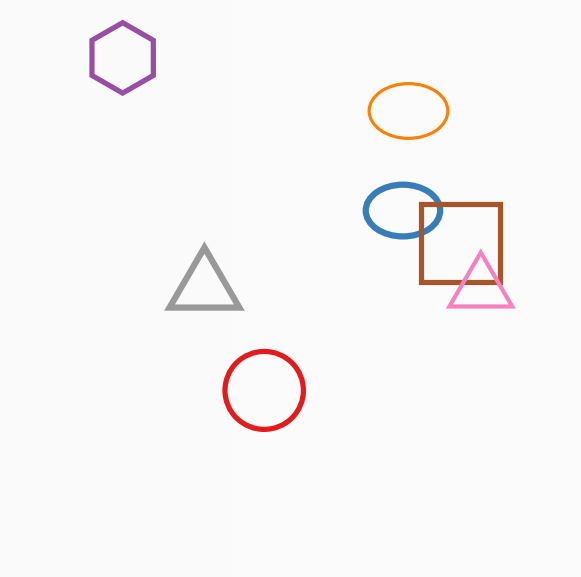[{"shape": "circle", "thickness": 2.5, "radius": 0.34, "center": [0.455, 0.323]}, {"shape": "oval", "thickness": 3, "radius": 0.32, "center": [0.693, 0.635]}, {"shape": "hexagon", "thickness": 2.5, "radius": 0.3, "center": [0.211, 0.899]}, {"shape": "oval", "thickness": 1.5, "radius": 0.34, "center": [0.703, 0.807]}, {"shape": "square", "thickness": 2.5, "radius": 0.34, "center": [0.793, 0.579]}, {"shape": "triangle", "thickness": 2, "radius": 0.31, "center": [0.827, 0.5]}, {"shape": "triangle", "thickness": 3, "radius": 0.35, "center": [0.352, 0.501]}]